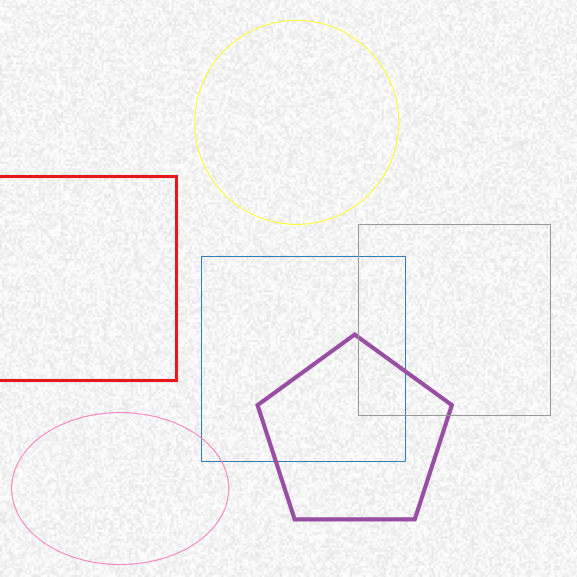[{"shape": "square", "thickness": 1.5, "radius": 0.88, "center": [0.127, 0.518]}, {"shape": "square", "thickness": 0.5, "radius": 0.89, "center": [0.525, 0.379]}, {"shape": "pentagon", "thickness": 2, "radius": 0.88, "center": [0.614, 0.243]}, {"shape": "circle", "thickness": 0.5, "radius": 0.88, "center": [0.514, 0.787]}, {"shape": "oval", "thickness": 0.5, "radius": 0.94, "center": [0.208, 0.153]}, {"shape": "square", "thickness": 0.5, "radius": 0.83, "center": [0.786, 0.446]}]